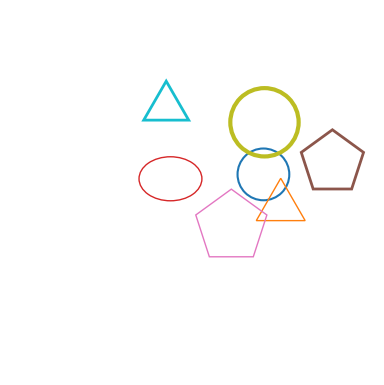[{"shape": "circle", "thickness": 1.5, "radius": 0.34, "center": [0.684, 0.547]}, {"shape": "triangle", "thickness": 1, "radius": 0.37, "center": [0.729, 0.464]}, {"shape": "oval", "thickness": 1, "radius": 0.41, "center": [0.443, 0.536]}, {"shape": "pentagon", "thickness": 2, "radius": 0.43, "center": [0.863, 0.578]}, {"shape": "pentagon", "thickness": 1, "radius": 0.49, "center": [0.601, 0.412]}, {"shape": "circle", "thickness": 3, "radius": 0.44, "center": [0.687, 0.682]}, {"shape": "triangle", "thickness": 2, "radius": 0.34, "center": [0.432, 0.722]}]